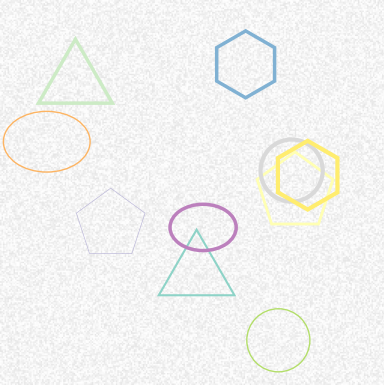[{"shape": "triangle", "thickness": 1.5, "radius": 0.57, "center": [0.511, 0.29]}, {"shape": "pentagon", "thickness": 2, "radius": 0.52, "center": [0.766, 0.502]}, {"shape": "pentagon", "thickness": 0.5, "radius": 0.47, "center": [0.288, 0.417]}, {"shape": "hexagon", "thickness": 2.5, "radius": 0.43, "center": [0.638, 0.833]}, {"shape": "oval", "thickness": 1, "radius": 0.56, "center": [0.121, 0.632]}, {"shape": "circle", "thickness": 1, "radius": 0.41, "center": [0.723, 0.116]}, {"shape": "circle", "thickness": 3, "radius": 0.4, "center": [0.758, 0.557]}, {"shape": "oval", "thickness": 2.5, "radius": 0.43, "center": [0.528, 0.409]}, {"shape": "triangle", "thickness": 2.5, "radius": 0.55, "center": [0.196, 0.787]}, {"shape": "hexagon", "thickness": 3, "radius": 0.45, "center": [0.799, 0.545]}]